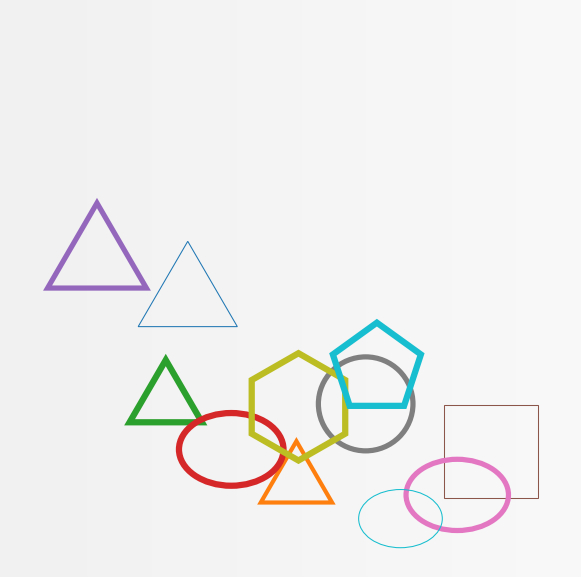[{"shape": "triangle", "thickness": 0.5, "radius": 0.49, "center": [0.323, 0.483]}, {"shape": "triangle", "thickness": 2, "radius": 0.35, "center": [0.51, 0.164]}, {"shape": "triangle", "thickness": 3, "radius": 0.36, "center": [0.285, 0.304]}, {"shape": "oval", "thickness": 3, "radius": 0.45, "center": [0.398, 0.221]}, {"shape": "triangle", "thickness": 2.5, "radius": 0.49, "center": [0.167, 0.549]}, {"shape": "square", "thickness": 0.5, "radius": 0.41, "center": [0.845, 0.217]}, {"shape": "oval", "thickness": 2.5, "radius": 0.44, "center": [0.787, 0.142]}, {"shape": "circle", "thickness": 2.5, "radius": 0.41, "center": [0.629, 0.3]}, {"shape": "hexagon", "thickness": 3, "radius": 0.46, "center": [0.513, 0.295]}, {"shape": "pentagon", "thickness": 3, "radius": 0.4, "center": [0.648, 0.361]}, {"shape": "oval", "thickness": 0.5, "radius": 0.36, "center": [0.689, 0.101]}]